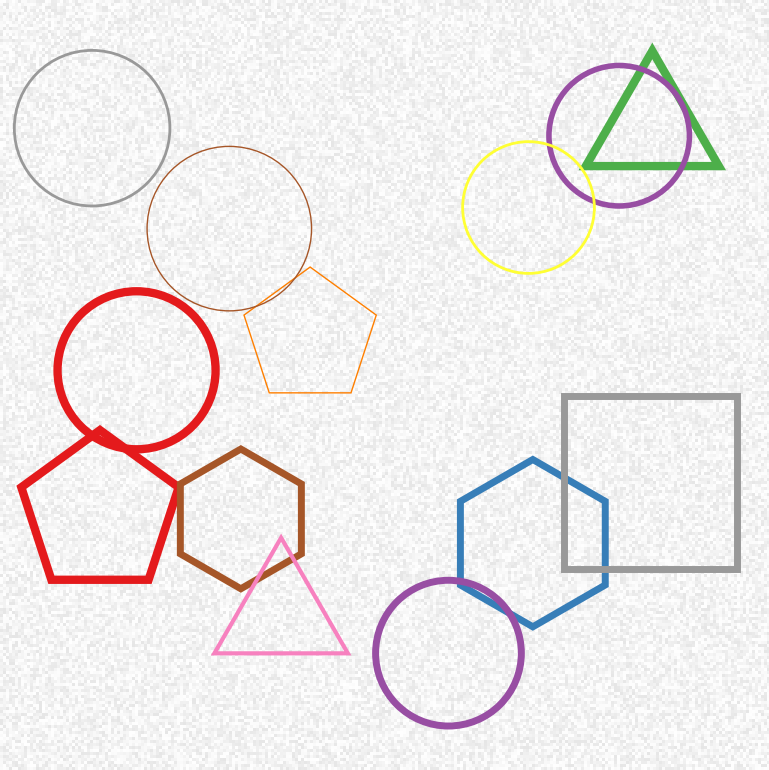[{"shape": "circle", "thickness": 3, "radius": 0.51, "center": [0.177, 0.519]}, {"shape": "pentagon", "thickness": 3, "radius": 0.54, "center": [0.13, 0.334]}, {"shape": "hexagon", "thickness": 2.5, "radius": 0.54, "center": [0.692, 0.295]}, {"shape": "triangle", "thickness": 3, "radius": 0.5, "center": [0.847, 0.834]}, {"shape": "circle", "thickness": 2.5, "radius": 0.47, "center": [0.582, 0.152]}, {"shape": "circle", "thickness": 2, "radius": 0.46, "center": [0.804, 0.824]}, {"shape": "pentagon", "thickness": 0.5, "radius": 0.45, "center": [0.403, 0.563]}, {"shape": "circle", "thickness": 1, "radius": 0.43, "center": [0.686, 0.731]}, {"shape": "hexagon", "thickness": 2.5, "radius": 0.45, "center": [0.313, 0.326]}, {"shape": "circle", "thickness": 0.5, "radius": 0.53, "center": [0.298, 0.703]}, {"shape": "triangle", "thickness": 1.5, "radius": 0.5, "center": [0.365, 0.202]}, {"shape": "circle", "thickness": 1, "radius": 0.51, "center": [0.12, 0.834]}, {"shape": "square", "thickness": 2.5, "radius": 0.56, "center": [0.845, 0.373]}]